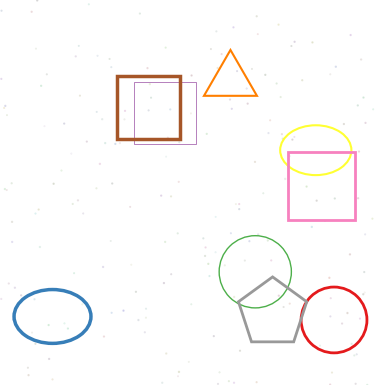[{"shape": "circle", "thickness": 2, "radius": 0.43, "center": [0.868, 0.169]}, {"shape": "oval", "thickness": 2.5, "radius": 0.5, "center": [0.136, 0.178]}, {"shape": "circle", "thickness": 1, "radius": 0.47, "center": [0.663, 0.294]}, {"shape": "square", "thickness": 0.5, "radius": 0.4, "center": [0.428, 0.706]}, {"shape": "triangle", "thickness": 1.5, "radius": 0.4, "center": [0.599, 0.791]}, {"shape": "oval", "thickness": 1.5, "radius": 0.46, "center": [0.82, 0.61]}, {"shape": "square", "thickness": 2.5, "radius": 0.41, "center": [0.385, 0.721]}, {"shape": "square", "thickness": 2, "radius": 0.44, "center": [0.835, 0.517]}, {"shape": "pentagon", "thickness": 2, "radius": 0.47, "center": [0.708, 0.188]}]